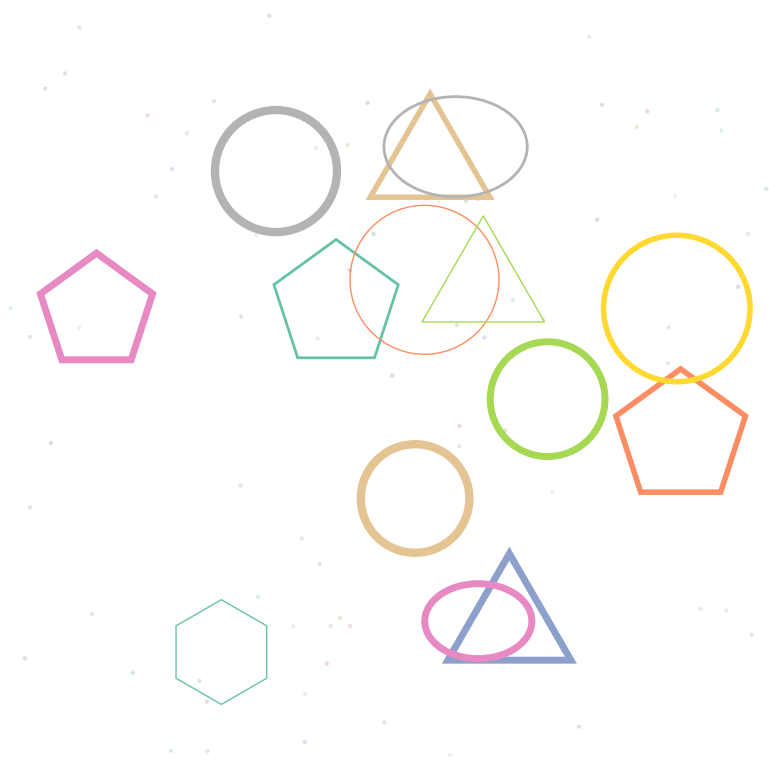[{"shape": "hexagon", "thickness": 0.5, "radius": 0.34, "center": [0.287, 0.153]}, {"shape": "pentagon", "thickness": 1, "radius": 0.42, "center": [0.436, 0.604]}, {"shape": "circle", "thickness": 0.5, "radius": 0.48, "center": [0.551, 0.637]}, {"shape": "pentagon", "thickness": 2, "radius": 0.44, "center": [0.884, 0.432]}, {"shape": "triangle", "thickness": 2.5, "radius": 0.46, "center": [0.662, 0.189]}, {"shape": "pentagon", "thickness": 2.5, "radius": 0.38, "center": [0.125, 0.595]}, {"shape": "oval", "thickness": 2.5, "radius": 0.35, "center": [0.621, 0.193]}, {"shape": "triangle", "thickness": 0.5, "radius": 0.46, "center": [0.628, 0.628]}, {"shape": "circle", "thickness": 2.5, "radius": 0.37, "center": [0.711, 0.482]}, {"shape": "circle", "thickness": 2, "radius": 0.48, "center": [0.879, 0.599]}, {"shape": "circle", "thickness": 3, "radius": 0.35, "center": [0.539, 0.353]}, {"shape": "triangle", "thickness": 2, "radius": 0.45, "center": [0.559, 0.789]}, {"shape": "circle", "thickness": 3, "radius": 0.4, "center": [0.358, 0.778]}, {"shape": "oval", "thickness": 1, "radius": 0.47, "center": [0.592, 0.809]}]